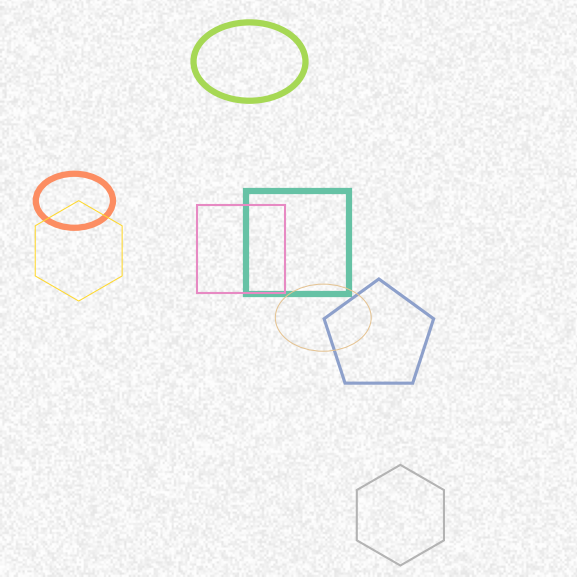[{"shape": "square", "thickness": 3, "radius": 0.45, "center": [0.515, 0.579]}, {"shape": "oval", "thickness": 3, "radius": 0.33, "center": [0.129, 0.651]}, {"shape": "pentagon", "thickness": 1.5, "radius": 0.5, "center": [0.656, 0.416]}, {"shape": "square", "thickness": 1, "radius": 0.38, "center": [0.418, 0.568]}, {"shape": "oval", "thickness": 3, "radius": 0.48, "center": [0.432, 0.893]}, {"shape": "hexagon", "thickness": 0.5, "radius": 0.43, "center": [0.136, 0.565]}, {"shape": "oval", "thickness": 0.5, "radius": 0.42, "center": [0.56, 0.449]}, {"shape": "hexagon", "thickness": 1, "radius": 0.44, "center": [0.693, 0.107]}]